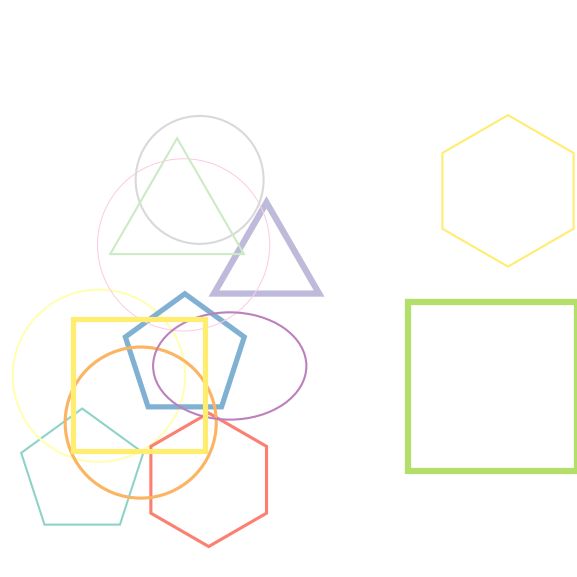[{"shape": "pentagon", "thickness": 1, "radius": 0.56, "center": [0.142, 0.181]}, {"shape": "circle", "thickness": 1, "radius": 0.75, "center": [0.171, 0.349]}, {"shape": "triangle", "thickness": 3, "radius": 0.53, "center": [0.461, 0.543]}, {"shape": "hexagon", "thickness": 1.5, "radius": 0.58, "center": [0.361, 0.168]}, {"shape": "pentagon", "thickness": 2.5, "radius": 0.54, "center": [0.32, 0.382]}, {"shape": "circle", "thickness": 1.5, "radius": 0.65, "center": [0.244, 0.267]}, {"shape": "square", "thickness": 3, "radius": 0.73, "center": [0.852, 0.33]}, {"shape": "circle", "thickness": 0.5, "radius": 0.75, "center": [0.318, 0.575]}, {"shape": "circle", "thickness": 1, "radius": 0.55, "center": [0.346, 0.688]}, {"shape": "oval", "thickness": 1, "radius": 0.66, "center": [0.398, 0.365]}, {"shape": "triangle", "thickness": 1, "radius": 0.67, "center": [0.307, 0.626]}, {"shape": "hexagon", "thickness": 1, "radius": 0.66, "center": [0.88, 0.669]}, {"shape": "square", "thickness": 2.5, "radius": 0.57, "center": [0.241, 0.332]}]